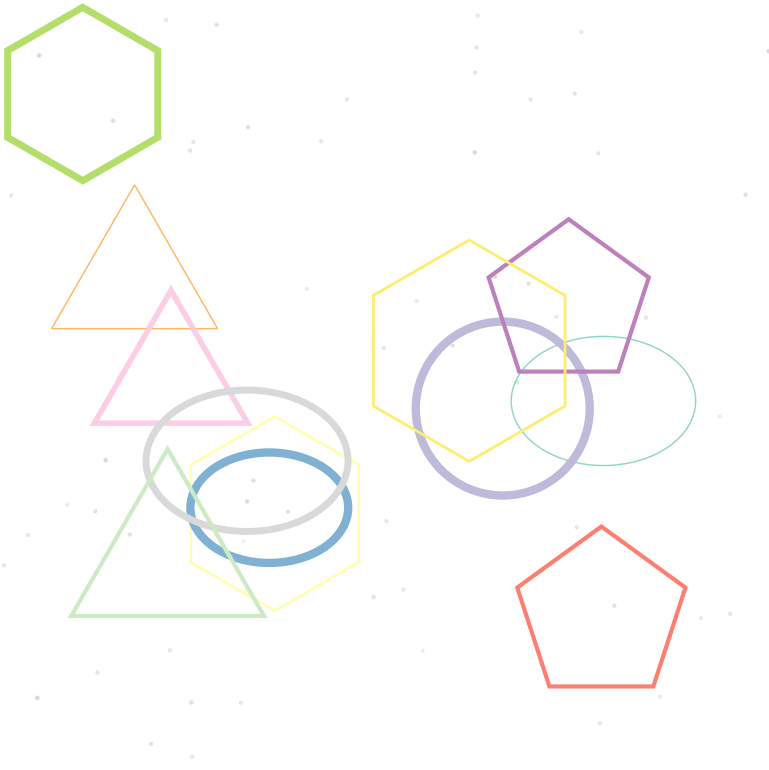[{"shape": "oval", "thickness": 0.5, "radius": 0.6, "center": [0.784, 0.479]}, {"shape": "hexagon", "thickness": 1, "radius": 0.63, "center": [0.357, 0.333]}, {"shape": "circle", "thickness": 3, "radius": 0.56, "center": [0.653, 0.469]}, {"shape": "pentagon", "thickness": 1.5, "radius": 0.57, "center": [0.781, 0.201]}, {"shape": "oval", "thickness": 3, "radius": 0.51, "center": [0.35, 0.341]}, {"shape": "triangle", "thickness": 0.5, "radius": 0.62, "center": [0.175, 0.635]}, {"shape": "hexagon", "thickness": 2.5, "radius": 0.56, "center": [0.107, 0.878]}, {"shape": "triangle", "thickness": 2, "radius": 0.57, "center": [0.222, 0.508]}, {"shape": "oval", "thickness": 2.5, "radius": 0.66, "center": [0.321, 0.402]}, {"shape": "pentagon", "thickness": 1.5, "radius": 0.55, "center": [0.739, 0.606]}, {"shape": "triangle", "thickness": 1.5, "radius": 0.72, "center": [0.218, 0.272]}, {"shape": "hexagon", "thickness": 1, "radius": 0.72, "center": [0.609, 0.545]}]